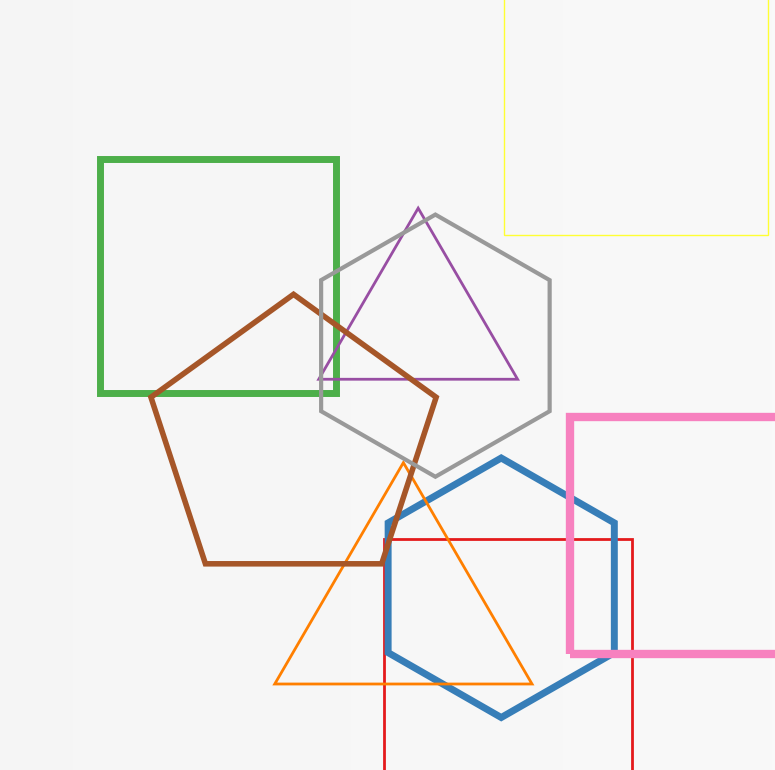[{"shape": "square", "thickness": 1, "radius": 0.8, "center": [0.655, 0.139]}, {"shape": "hexagon", "thickness": 2.5, "radius": 0.84, "center": [0.647, 0.237]}, {"shape": "square", "thickness": 2.5, "radius": 0.76, "center": [0.281, 0.641]}, {"shape": "triangle", "thickness": 1, "radius": 0.74, "center": [0.54, 0.582]}, {"shape": "triangle", "thickness": 1, "radius": 0.96, "center": [0.52, 0.208]}, {"shape": "square", "thickness": 0.5, "radius": 0.85, "center": [0.821, 0.865]}, {"shape": "pentagon", "thickness": 2, "radius": 0.97, "center": [0.379, 0.424]}, {"shape": "square", "thickness": 3, "radius": 0.77, "center": [0.889, 0.305]}, {"shape": "hexagon", "thickness": 1.5, "radius": 0.85, "center": [0.562, 0.551]}]